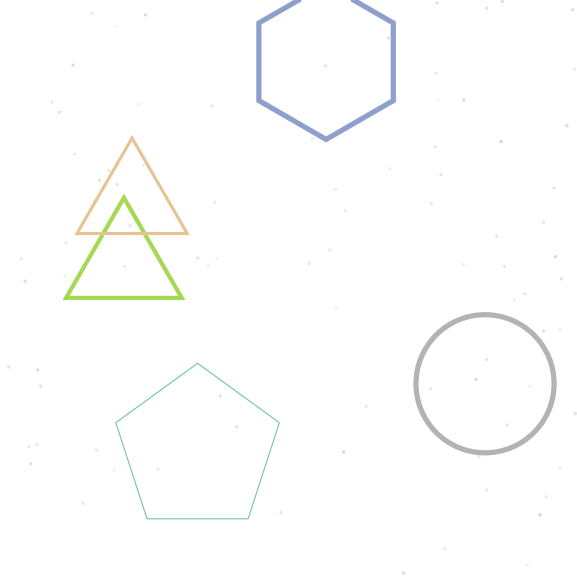[{"shape": "pentagon", "thickness": 0.5, "radius": 0.74, "center": [0.342, 0.221]}, {"shape": "hexagon", "thickness": 2.5, "radius": 0.67, "center": [0.565, 0.892]}, {"shape": "triangle", "thickness": 2, "radius": 0.58, "center": [0.215, 0.541]}, {"shape": "triangle", "thickness": 1.5, "radius": 0.55, "center": [0.229, 0.65]}, {"shape": "circle", "thickness": 2.5, "radius": 0.6, "center": [0.84, 0.335]}]